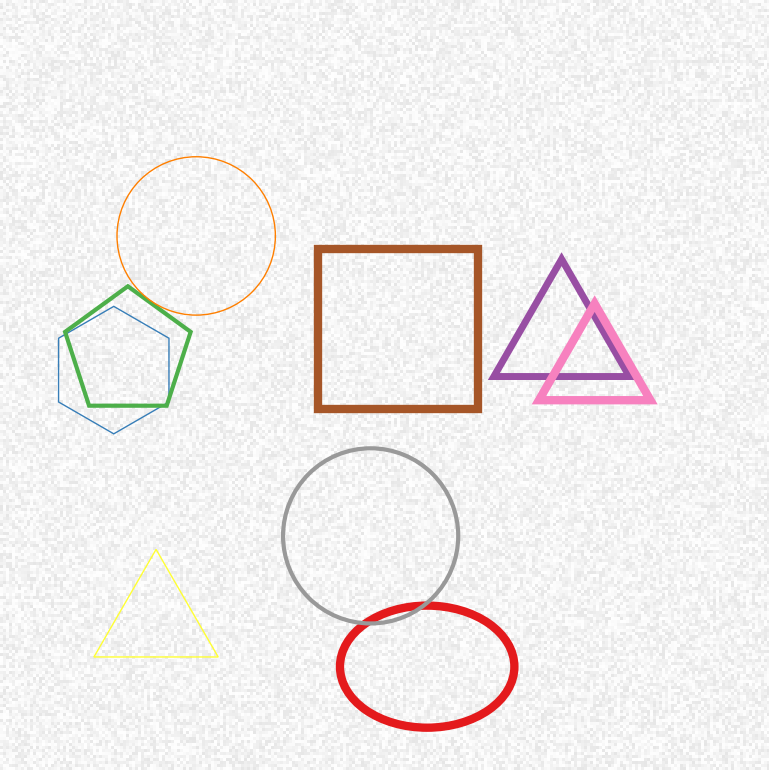[{"shape": "oval", "thickness": 3, "radius": 0.57, "center": [0.555, 0.134]}, {"shape": "hexagon", "thickness": 0.5, "radius": 0.41, "center": [0.148, 0.519]}, {"shape": "pentagon", "thickness": 1.5, "radius": 0.43, "center": [0.166, 0.542]}, {"shape": "triangle", "thickness": 2.5, "radius": 0.51, "center": [0.729, 0.562]}, {"shape": "circle", "thickness": 0.5, "radius": 0.51, "center": [0.255, 0.694]}, {"shape": "triangle", "thickness": 0.5, "radius": 0.47, "center": [0.203, 0.193]}, {"shape": "square", "thickness": 3, "radius": 0.52, "center": [0.517, 0.573]}, {"shape": "triangle", "thickness": 3, "radius": 0.42, "center": [0.772, 0.522]}, {"shape": "circle", "thickness": 1.5, "radius": 0.57, "center": [0.481, 0.304]}]